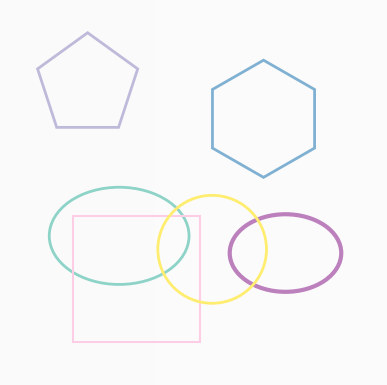[{"shape": "oval", "thickness": 2, "radius": 0.9, "center": [0.307, 0.387]}, {"shape": "pentagon", "thickness": 2, "radius": 0.68, "center": [0.226, 0.779]}, {"shape": "hexagon", "thickness": 2, "radius": 0.76, "center": [0.68, 0.691]}, {"shape": "square", "thickness": 1.5, "radius": 0.82, "center": [0.351, 0.276]}, {"shape": "oval", "thickness": 3, "radius": 0.72, "center": [0.737, 0.343]}, {"shape": "circle", "thickness": 2, "radius": 0.7, "center": [0.548, 0.352]}]